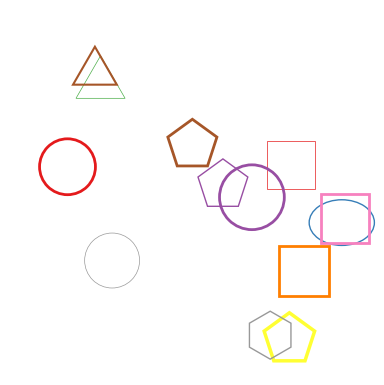[{"shape": "circle", "thickness": 2, "radius": 0.36, "center": [0.175, 0.567]}, {"shape": "square", "thickness": 0.5, "radius": 0.31, "center": [0.755, 0.571]}, {"shape": "oval", "thickness": 1, "radius": 0.42, "center": [0.888, 0.422]}, {"shape": "triangle", "thickness": 0.5, "radius": 0.37, "center": [0.261, 0.781]}, {"shape": "pentagon", "thickness": 1, "radius": 0.34, "center": [0.579, 0.519]}, {"shape": "circle", "thickness": 2, "radius": 0.42, "center": [0.654, 0.488]}, {"shape": "square", "thickness": 2, "radius": 0.33, "center": [0.789, 0.297]}, {"shape": "pentagon", "thickness": 2.5, "radius": 0.34, "center": [0.752, 0.119]}, {"shape": "triangle", "thickness": 1.5, "radius": 0.33, "center": [0.247, 0.813]}, {"shape": "pentagon", "thickness": 2, "radius": 0.34, "center": [0.5, 0.623]}, {"shape": "square", "thickness": 2, "radius": 0.31, "center": [0.897, 0.432]}, {"shape": "circle", "thickness": 0.5, "radius": 0.36, "center": [0.291, 0.323]}, {"shape": "hexagon", "thickness": 1, "radius": 0.31, "center": [0.702, 0.129]}]